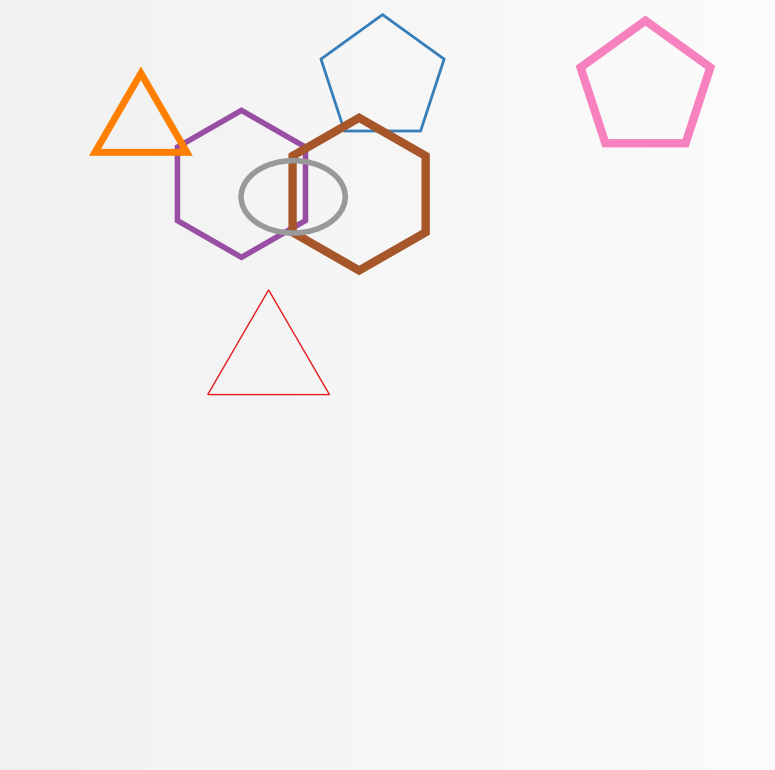[{"shape": "triangle", "thickness": 0.5, "radius": 0.45, "center": [0.347, 0.533]}, {"shape": "pentagon", "thickness": 1, "radius": 0.42, "center": [0.494, 0.897]}, {"shape": "hexagon", "thickness": 2, "radius": 0.48, "center": [0.312, 0.761]}, {"shape": "triangle", "thickness": 2.5, "radius": 0.34, "center": [0.182, 0.836]}, {"shape": "hexagon", "thickness": 3, "radius": 0.5, "center": [0.463, 0.748]}, {"shape": "pentagon", "thickness": 3, "radius": 0.44, "center": [0.833, 0.885]}, {"shape": "oval", "thickness": 2, "radius": 0.34, "center": [0.378, 0.744]}]